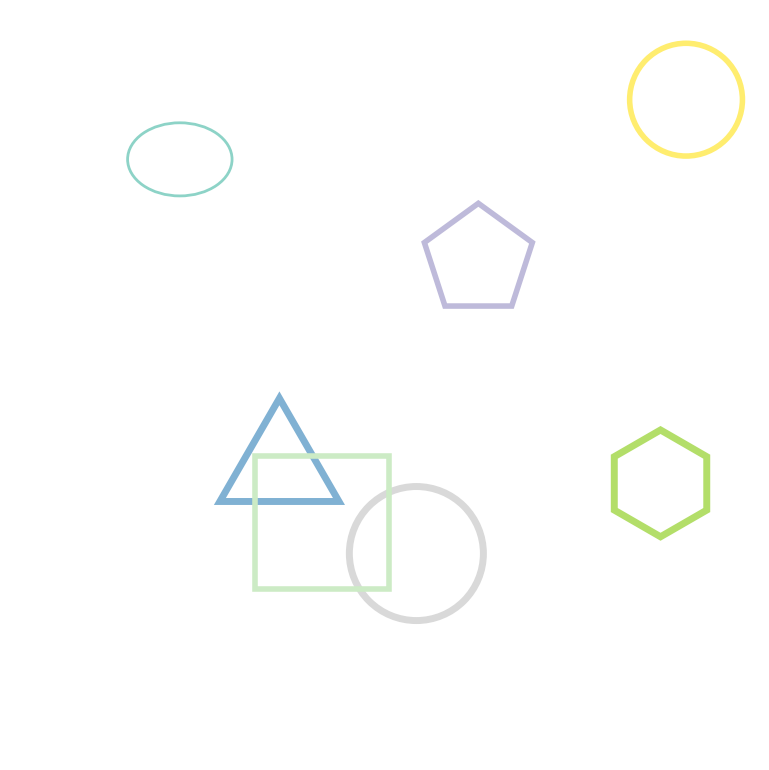[{"shape": "oval", "thickness": 1, "radius": 0.34, "center": [0.234, 0.793]}, {"shape": "pentagon", "thickness": 2, "radius": 0.37, "center": [0.621, 0.662]}, {"shape": "triangle", "thickness": 2.5, "radius": 0.45, "center": [0.363, 0.393]}, {"shape": "hexagon", "thickness": 2.5, "radius": 0.35, "center": [0.858, 0.372]}, {"shape": "circle", "thickness": 2.5, "radius": 0.44, "center": [0.541, 0.281]}, {"shape": "square", "thickness": 2, "radius": 0.43, "center": [0.418, 0.321]}, {"shape": "circle", "thickness": 2, "radius": 0.37, "center": [0.891, 0.871]}]